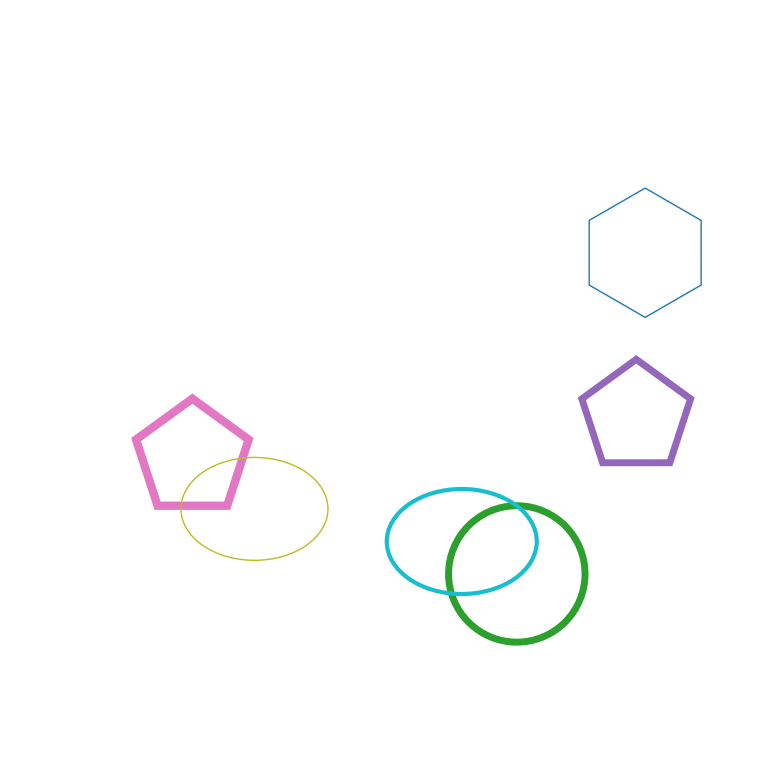[{"shape": "hexagon", "thickness": 0.5, "radius": 0.42, "center": [0.838, 0.672]}, {"shape": "circle", "thickness": 2.5, "radius": 0.44, "center": [0.671, 0.255]}, {"shape": "pentagon", "thickness": 2.5, "radius": 0.37, "center": [0.826, 0.459]}, {"shape": "pentagon", "thickness": 3, "radius": 0.38, "center": [0.25, 0.405]}, {"shape": "oval", "thickness": 0.5, "radius": 0.48, "center": [0.33, 0.339]}, {"shape": "oval", "thickness": 1.5, "radius": 0.49, "center": [0.6, 0.297]}]